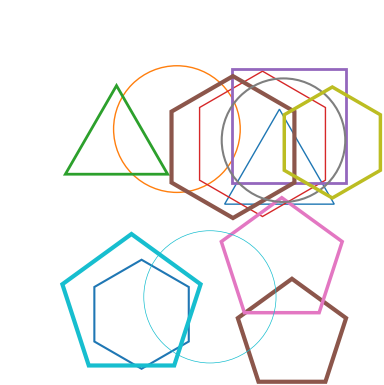[{"shape": "triangle", "thickness": 1, "radius": 0.82, "center": [0.726, 0.552]}, {"shape": "hexagon", "thickness": 1.5, "radius": 0.71, "center": [0.368, 0.184]}, {"shape": "circle", "thickness": 1, "radius": 0.82, "center": [0.46, 0.665]}, {"shape": "triangle", "thickness": 2, "radius": 0.77, "center": [0.303, 0.624]}, {"shape": "hexagon", "thickness": 1, "radius": 0.94, "center": [0.682, 0.626]}, {"shape": "square", "thickness": 2, "radius": 0.74, "center": [0.75, 0.672]}, {"shape": "hexagon", "thickness": 3, "radius": 0.92, "center": [0.605, 0.618]}, {"shape": "pentagon", "thickness": 3, "radius": 0.74, "center": [0.758, 0.128]}, {"shape": "pentagon", "thickness": 2.5, "radius": 0.83, "center": [0.732, 0.321]}, {"shape": "circle", "thickness": 1.5, "radius": 0.8, "center": [0.736, 0.636]}, {"shape": "hexagon", "thickness": 2.5, "radius": 0.72, "center": [0.863, 0.63]}, {"shape": "pentagon", "thickness": 3, "radius": 0.94, "center": [0.342, 0.203]}, {"shape": "circle", "thickness": 0.5, "radius": 0.86, "center": [0.545, 0.229]}]